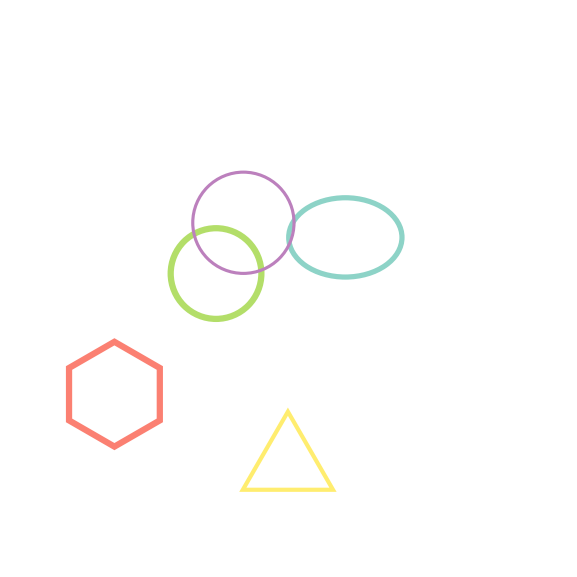[{"shape": "oval", "thickness": 2.5, "radius": 0.49, "center": [0.598, 0.588]}, {"shape": "hexagon", "thickness": 3, "radius": 0.45, "center": [0.198, 0.317]}, {"shape": "circle", "thickness": 3, "radius": 0.39, "center": [0.374, 0.525]}, {"shape": "circle", "thickness": 1.5, "radius": 0.44, "center": [0.421, 0.613]}, {"shape": "triangle", "thickness": 2, "radius": 0.45, "center": [0.499, 0.196]}]